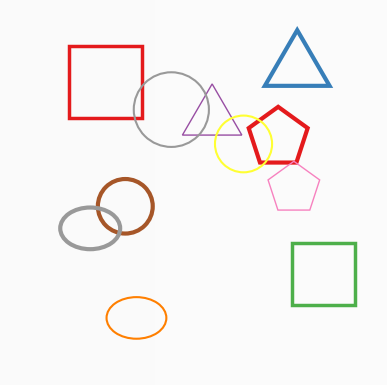[{"shape": "pentagon", "thickness": 3, "radius": 0.4, "center": [0.718, 0.643]}, {"shape": "square", "thickness": 2.5, "radius": 0.47, "center": [0.272, 0.786]}, {"shape": "triangle", "thickness": 3, "radius": 0.48, "center": [0.767, 0.825]}, {"shape": "square", "thickness": 2.5, "radius": 0.41, "center": [0.834, 0.288]}, {"shape": "triangle", "thickness": 1, "radius": 0.44, "center": [0.547, 0.693]}, {"shape": "oval", "thickness": 1.5, "radius": 0.39, "center": [0.352, 0.174]}, {"shape": "circle", "thickness": 1.5, "radius": 0.37, "center": [0.628, 0.626]}, {"shape": "circle", "thickness": 3, "radius": 0.35, "center": [0.323, 0.464]}, {"shape": "pentagon", "thickness": 1, "radius": 0.35, "center": [0.758, 0.511]}, {"shape": "circle", "thickness": 1.5, "radius": 0.48, "center": [0.442, 0.715]}, {"shape": "oval", "thickness": 3, "radius": 0.39, "center": [0.233, 0.407]}]